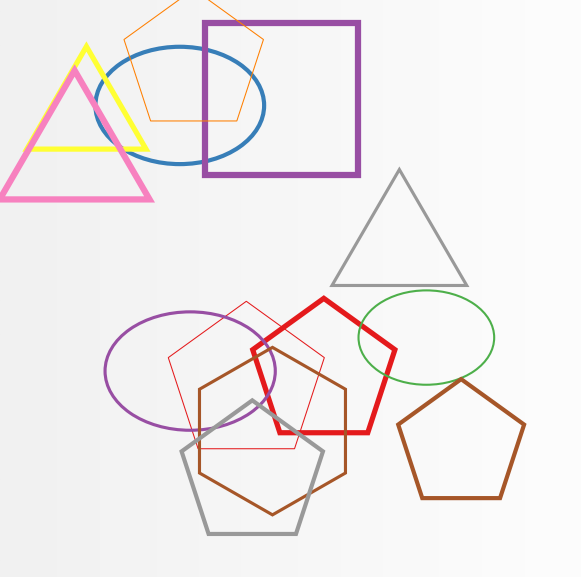[{"shape": "pentagon", "thickness": 0.5, "radius": 0.71, "center": [0.424, 0.336]}, {"shape": "pentagon", "thickness": 2.5, "radius": 0.64, "center": [0.557, 0.354]}, {"shape": "oval", "thickness": 2, "radius": 0.73, "center": [0.309, 0.817]}, {"shape": "oval", "thickness": 1, "radius": 0.58, "center": [0.734, 0.415]}, {"shape": "oval", "thickness": 1.5, "radius": 0.73, "center": [0.327, 0.357]}, {"shape": "square", "thickness": 3, "radius": 0.66, "center": [0.485, 0.828]}, {"shape": "pentagon", "thickness": 0.5, "radius": 0.63, "center": [0.333, 0.892]}, {"shape": "triangle", "thickness": 2.5, "radius": 0.59, "center": [0.149, 0.8]}, {"shape": "pentagon", "thickness": 2, "radius": 0.57, "center": [0.793, 0.229]}, {"shape": "hexagon", "thickness": 1.5, "radius": 0.73, "center": [0.469, 0.253]}, {"shape": "triangle", "thickness": 3, "radius": 0.74, "center": [0.128, 0.728]}, {"shape": "pentagon", "thickness": 2, "radius": 0.64, "center": [0.434, 0.178]}, {"shape": "triangle", "thickness": 1.5, "radius": 0.67, "center": [0.687, 0.572]}]